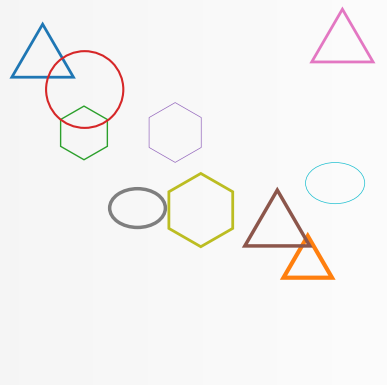[{"shape": "triangle", "thickness": 2, "radius": 0.46, "center": [0.11, 0.845]}, {"shape": "triangle", "thickness": 3, "radius": 0.36, "center": [0.794, 0.315]}, {"shape": "hexagon", "thickness": 1, "radius": 0.35, "center": [0.217, 0.655]}, {"shape": "circle", "thickness": 1.5, "radius": 0.5, "center": [0.219, 0.767]}, {"shape": "hexagon", "thickness": 0.5, "radius": 0.39, "center": [0.452, 0.656]}, {"shape": "triangle", "thickness": 2.5, "radius": 0.48, "center": [0.716, 0.41]}, {"shape": "triangle", "thickness": 2, "radius": 0.46, "center": [0.884, 0.885]}, {"shape": "oval", "thickness": 2.5, "radius": 0.36, "center": [0.355, 0.46]}, {"shape": "hexagon", "thickness": 2, "radius": 0.48, "center": [0.518, 0.454]}, {"shape": "oval", "thickness": 0.5, "radius": 0.38, "center": [0.865, 0.524]}]